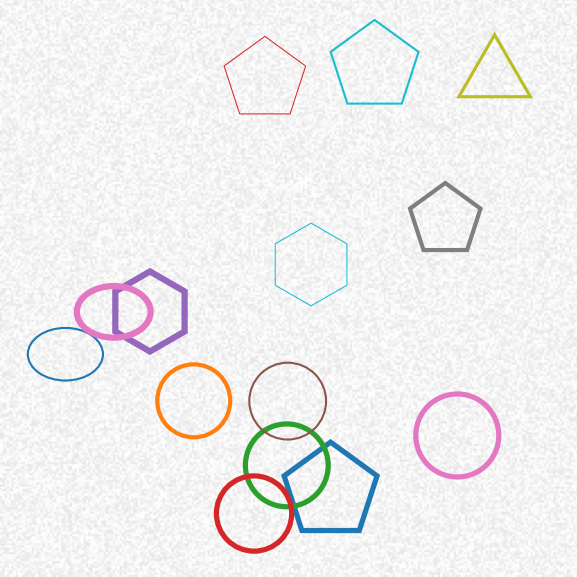[{"shape": "pentagon", "thickness": 2.5, "radius": 0.42, "center": [0.572, 0.149]}, {"shape": "oval", "thickness": 1, "radius": 0.33, "center": [0.113, 0.386]}, {"shape": "circle", "thickness": 2, "radius": 0.32, "center": [0.336, 0.305]}, {"shape": "circle", "thickness": 2.5, "radius": 0.36, "center": [0.497, 0.193]}, {"shape": "circle", "thickness": 2.5, "radius": 0.33, "center": [0.44, 0.11]}, {"shape": "pentagon", "thickness": 0.5, "radius": 0.37, "center": [0.459, 0.862]}, {"shape": "hexagon", "thickness": 3, "radius": 0.35, "center": [0.26, 0.46]}, {"shape": "circle", "thickness": 1, "radius": 0.33, "center": [0.498, 0.305]}, {"shape": "oval", "thickness": 3, "radius": 0.32, "center": [0.197, 0.459]}, {"shape": "circle", "thickness": 2.5, "radius": 0.36, "center": [0.792, 0.245]}, {"shape": "pentagon", "thickness": 2, "radius": 0.32, "center": [0.771, 0.618]}, {"shape": "triangle", "thickness": 1.5, "radius": 0.36, "center": [0.856, 0.867]}, {"shape": "hexagon", "thickness": 0.5, "radius": 0.36, "center": [0.539, 0.541]}, {"shape": "pentagon", "thickness": 1, "radius": 0.4, "center": [0.649, 0.885]}]